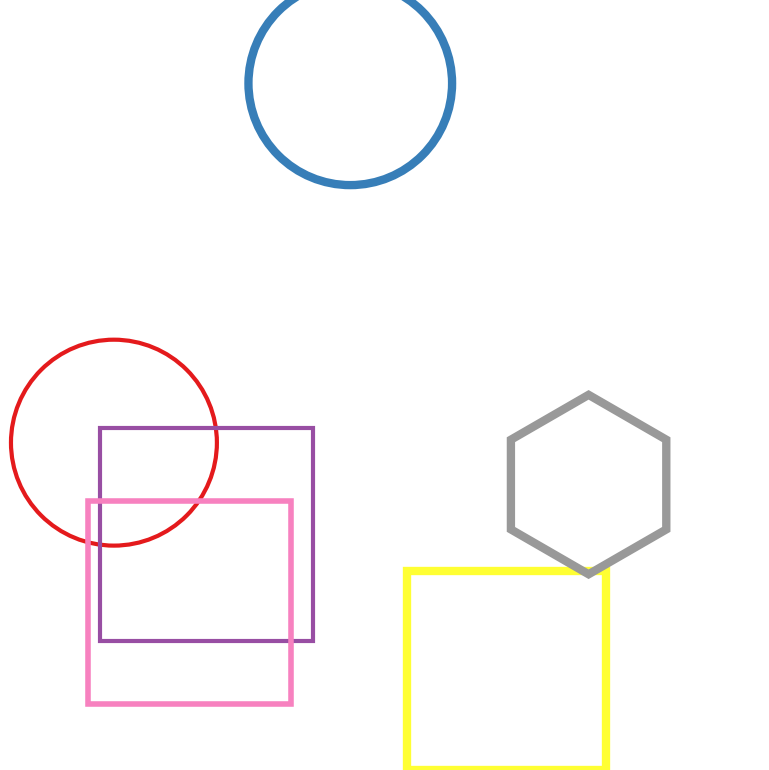[{"shape": "circle", "thickness": 1.5, "radius": 0.67, "center": [0.148, 0.425]}, {"shape": "circle", "thickness": 3, "radius": 0.66, "center": [0.455, 0.892]}, {"shape": "square", "thickness": 1.5, "radius": 0.69, "center": [0.269, 0.306]}, {"shape": "square", "thickness": 3, "radius": 0.65, "center": [0.657, 0.129]}, {"shape": "square", "thickness": 2, "radius": 0.66, "center": [0.246, 0.218]}, {"shape": "hexagon", "thickness": 3, "radius": 0.58, "center": [0.764, 0.371]}]